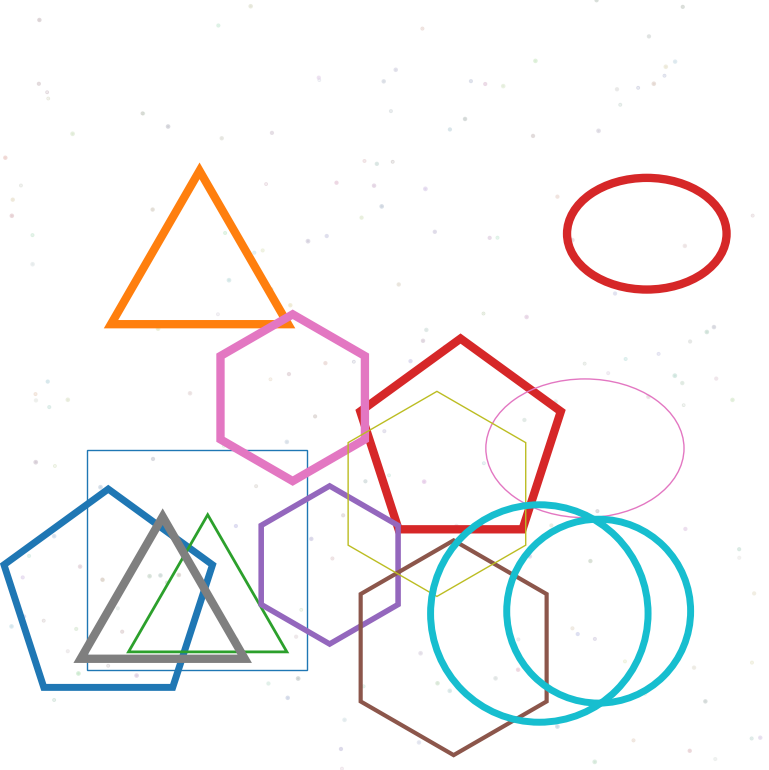[{"shape": "square", "thickness": 0.5, "radius": 0.71, "center": [0.256, 0.272]}, {"shape": "pentagon", "thickness": 2.5, "radius": 0.71, "center": [0.141, 0.222]}, {"shape": "triangle", "thickness": 3, "radius": 0.66, "center": [0.259, 0.645]}, {"shape": "triangle", "thickness": 1, "radius": 0.59, "center": [0.27, 0.213]}, {"shape": "oval", "thickness": 3, "radius": 0.52, "center": [0.84, 0.696]}, {"shape": "pentagon", "thickness": 3, "radius": 0.68, "center": [0.598, 0.423]}, {"shape": "hexagon", "thickness": 2, "radius": 0.51, "center": [0.428, 0.266]}, {"shape": "hexagon", "thickness": 1.5, "radius": 0.7, "center": [0.589, 0.159]}, {"shape": "oval", "thickness": 0.5, "radius": 0.64, "center": [0.76, 0.418]}, {"shape": "hexagon", "thickness": 3, "radius": 0.54, "center": [0.38, 0.484]}, {"shape": "triangle", "thickness": 3, "radius": 0.62, "center": [0.211, 0.206]}, {"shape": "hexagon", "thickness": 0.5, "radius": 0.67, "center": [0.567, 0.359]}, {"shape": "circle", "thickness": 2.5, "radius": 0.6, "center": [0.777, 0.206]}, {"shape": "circle", "thickness": 2.5, "radius": 0.71, "center": [0.7, 0.203]}]